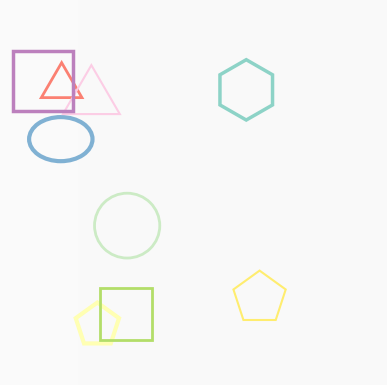[{"shape": "hexagon", "thickness": 2.5, "radius": 0.39, "center": [0.635, 0.767]}, {"shape": "pentagon", "thickness": 3, "radius": 0.29, "center": [0.251, 0.155]}, {"shape": "triangle", "thickness": 2, "radius": 0.3, "center": [0.159, 0.777]}, {"shape": "oval", "thickness": 3, "radius": 0.41, "center": [0.157, 0.639]}, {"shape": "square", "thickness": 2, "radius": 0.34, "center": [0.325, 0.185]}, {"shape": "triangle", "thickness": 1.5, "radius": 0.42, "center": [0.236, 0.746]}, {"shape": "square", "thickness": 2.5, "radius": 0.39, "center": [0.111, 0.789]}, {"shape": "circle", "thickness": 2, "radius": 0.42, "center": [0.328, 0.414]}, {"shape": "pentagon", "thickness": 1.5, "radius": 0.35, "center": [0.67, 0.226]}]